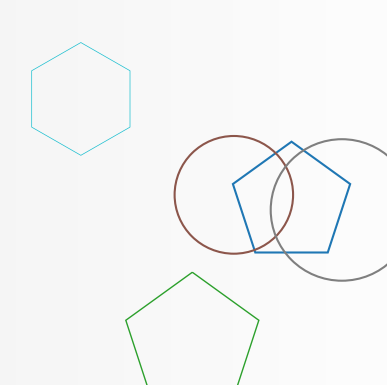[{"shape": "pentagon", "thickness": 1.5, "radius": 0.8, "center": [0.752, 0.473]}, {"shape": "pentagon", "thickness": 1, "radius": 0.9, "center": [0.496, 0.112]}, {"shape": "circle", "thickness": 1.5, "radius": 0.76, "center": [0.603, 0.494]}, {"shape": "circle", "thickness": 1.5, "radius": 0.92, "center": [0.882, 0.455]}, {"shape": "hexagon", "thickness": 0.5, "radius": 0.73, "center": [0.209, 0.743]}]